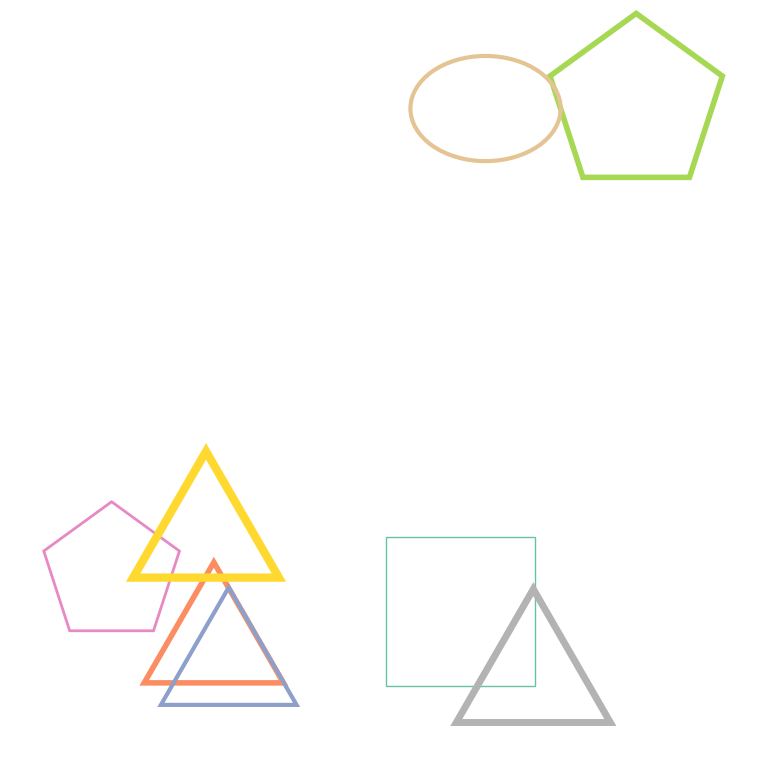[{"shape": "square", "thickness": 0.5, "radius": 0.49, "center": [0.598, 0.206]}, {"shape": "triangle", "thickness": 2, "radius": 0.52, "center": [0.278, 0.165]}, {"shape": "triangle", "thickness": 1.5, "radius": 0.51, "center": [0.297, 0.135]}, {"shape": "pentagon", "thickness": 1, "radius": 0.46, "center": [0.145, 0.256]}, {"shape": "pentagon", "thickness": 2, "radius": 0.59, "center": [0.826, 0.865]}, {"shape": "triangle", "thickness": 3, "radius": 0.55, "center": [0.268, 0.305]}, {"shape": "oval", "thickness": 1.5, "radius": 0.49, "center": [0.631, 0.859]}, {"shape": "triangle", "thickness": 2.5, "radius": 0.58, "center": [0.693, 0.119]}]